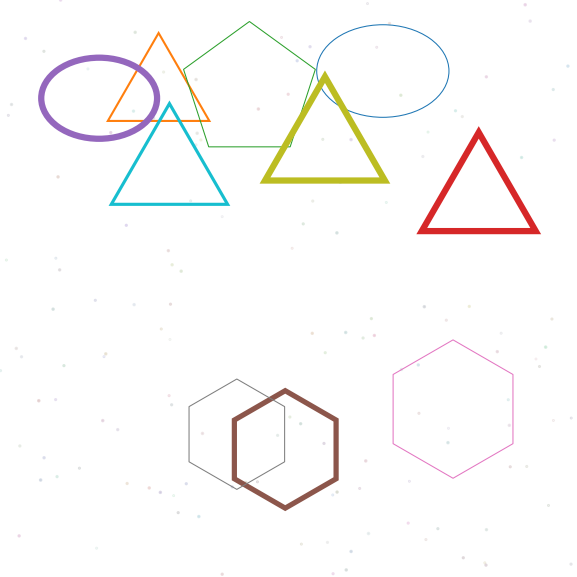[{"shape": "oval", "thickness": 0.5, "radius": 0.57, "center": [0.663, 0.876]}, {"shape": "triangle", "thickness": 1, "radius": 0.51, "center": [0.275, 0.84]}, {"shape": "pentagon", "thickness": 0.5, "radius": 0.6, "center": [0.432, 0.842]}, {"shape": "triangle", "thickness": 3, "radius": 0.57, "center": [0.829, 0.656]}, {"shape": "oval", "thickness": 3, "radius": 0.5, "center": [0.172, 0.829]}, {"shape": "hexagon", "thickness": 2.5, "radius": 0.51, "center": [0.494, 0.221]}, {"shape": "hexagon", "thickness": 0.5, "radius": 0.6, "center": [0.784, 0.291]}, {"shape": "hexagon", "thickness": 0.5, "radius": 0.48, "center": [0.41, 0.247]}, {"shape": "triangle", "thickness": 3, "radius": 0.6, "center": [0.563, 0.746]}, {"shape": "triangle", "thickness": 1.5, "radius": 0.58, "center": [0.293, 0.703]}]